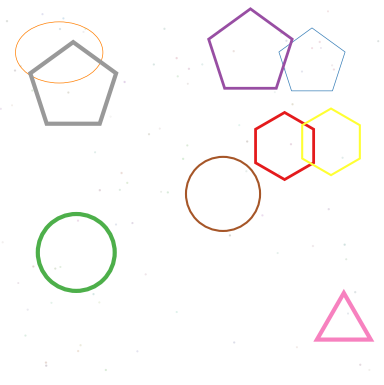[{"shape": "hexagon", "thickness": 2, "radius": 0.44, "center": [0.739, 0.621]}, {"shape": "pentagon", "thickness": 0.5, "radius": 0.45, "center": [0.81, 0.837]}, {"shape": "circle", "thickness": 3, "radius": 0.5, "center": [0.198, 0.344]}, {"shape": "pentagon", "thickness": 2, "radius": 0.57, "center": [0.65, 0.863]}, {"shape": "oval", "thickness": 0.5, "radius": 0.57, "center": [0.154, 0.864]}, {"shape": "hexagon", "thickness": 1.5, "radius": 0.43, "center": [0.86, 0.632]}, {"shape": "circle", "thickness": 1.5, "radius": 0.48, "center": [0.579, 0.496]}, {"shape": "triangle", "thickness": 3, "radius": 0.4, "center": [0.893, 0.158]}, {"shape": "pentagon", "thickness": 3, "radius": 0.59, "center": [0.19, 0.773]}]